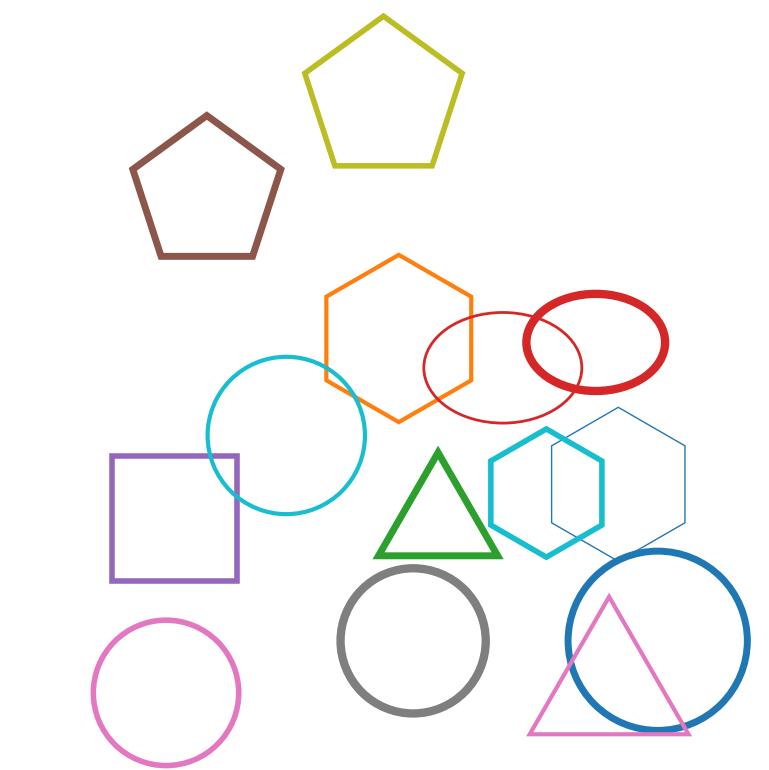[{"shape": "hexagon", "thickness": 0.5, "radius": 0.5, "center": [0.803, 0.371]}, {"shape": "circle", "thickness": 2.5, "radius": 0.58, "center": [0.854, 0.168]}, {"shape": "hexagon", "thickness": 1.5, "radius": 0.54, "center": [0.518, 0.56]}, {"shape": "triangle", "thickness": 2.5, "radius": 0.45, "center": [0.569, 0.323]}, {"shape": "oval", "thickness": 3, "radius": 0.45, "center": [0.774, 0.555]}, {"shape": "oval", "thickness": 1, "radius": 0.51, "center": [0.653, 0.522]}, {"shape": "square", "thickness": 2, "radius": 0.4, "center": [0.226, 0.327]}, {"shape": "pentagon", "thickness": 2.5, "radius": 0.51, "center": [0.269, 0.749]}, {"shape": "circle", "thickness": 2, "radius": 0.47, "center": [0.216, 0.1]}, {"shape": "triangle", "thickness": 1.5, "radius": 0.6, "center": [0.791, 0.106]}, {"shape": "circle", "thickness": 3, "radius": 0.47, "center": [0.537, 0.168]}, {"shape": "pentagon", "thickness": 2, "radius": 0.54, "center": [0.498, 0.872]}, {"shape": "hexagon", "thickness": 2, "radius": 0.42, "center": [0.71, 0.36]}, {"shape": "circle", "thickness": 1.5, "radius": 0.51, "center": [0.372, 0.434]}]